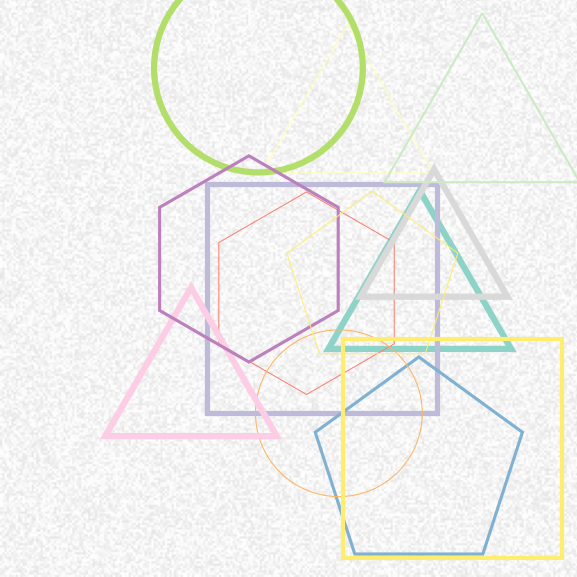[{"shape": "triangle", "thickness": 3, "radius": 0.91, "center": [0.727, 0.486]}, {"shape": "triangle", "thickness": 0.5, "radius": 0.86, "center": [0.602, 0.785]}, {"shape": "square", "thickness": 2.5, "radius": 0.99, "center": [0.558, 0.482]}, {"shape": "hexagon", "thickness": 0.5, "radius": 0.88, "center": [0.531, 0.491]}, {"shape": "pentagon", "thickness": 1.5, "radius": 0.94, "center": [0.725, 0.192]}, {"shape": "circle", "thickness": 0.5, "radius": 0.72, "center": [0.587, 0.284]}, {"shape": "circle", "thickness": 3, "radius": 0.9, "center": [0.448, 0.881]}, {"shape": "triangle", "thickness": 3, "radius": 0.86, "center": [0.331, 0.33]}, {"shape": "triangle", "thickness": 3, "radius": 0.73, "center": [0.752, 0.559]}, {"shape": "hexagon", "thickness": 1.5, "radius": 0.89, "center": [0.431, 0.551]}, {"shape": "triangle", "thickness": 1, "radius": 0.98, "center": [0.835, 0.781]}, {"shape": "square", "thickness": 2, "radius": 0.95, "center": [0.784, 0.222]}, {"shape": "pentagon", "thickness": 0.5, "radius": 0.78, "center": [0.645, 0.513]}]